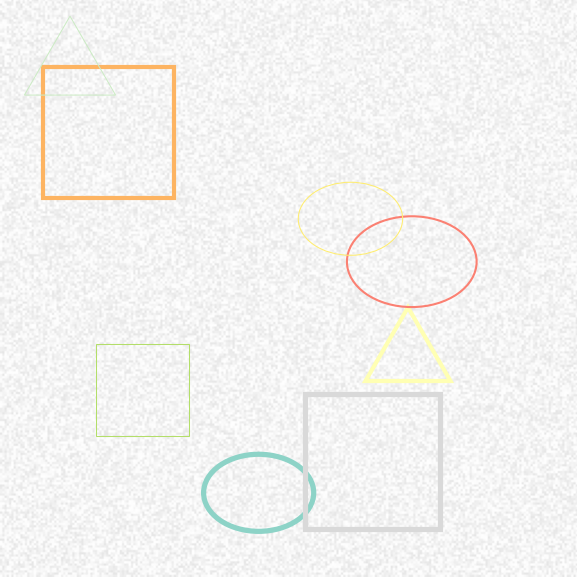[{"shape": "oval", "thickness": 2.5, "radius": 0.48, "center": [0.448, 0.146]}, {"shape": "triangle", "thickness": 2, "radius": 0.43, "center": [0.706, 0.382]}, {"shape": "oval", "thickness": 1, "radius": 0.56, "center": [0.713, 0.546]}, {"shape": "square", "thickness": 2, "radius": 0.57, "center": [0.188, 0.77]}, {"shape": "square", "thickness": 0.5, "radius": 0.4, "center": [0.247, 0.324]}, {"shape": "square", "thickness": 2.5, "radius": 0.59, "center": [0.645, 0.2]}, {"shape": "triangle", "thickness": 0.5, "radius": 0.46, "center": [0.121, 0.88]}, {"shape": "oval", "thickness": 0.5, "radius": 0.45, "center": [0.607, 0.62]}]